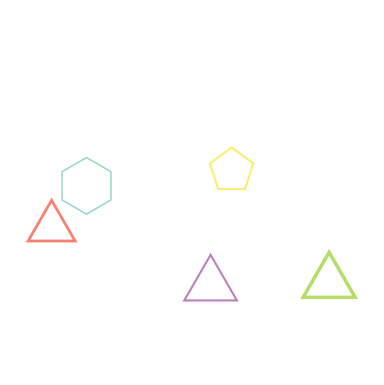[{"shape": "hexagon", "thickness": 1, "radius": 0.37, "center": [0.225, 0.517]}, {"shape": "triangle", "thickness": 2, "radius": 0.35, "center": [0.134, 0.409]}, {"shape": "triangle", "thickness": 2.5, "radius": 0.39, "center": [0.855, 0.267]}, {"shape": "triangle", "thickness": 1.5, "radius": 0.39, "center": [0.547, 0.259]}, {"shape": "pentagon", "thickness": 1.5, "radius": 0.3, "center": [0.602, 0.557]}]